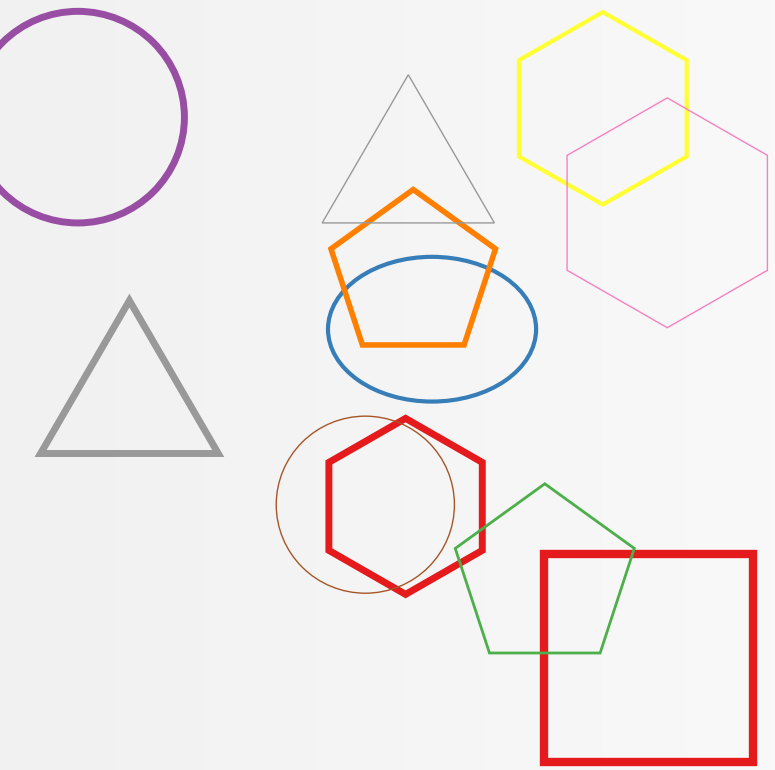[{"shape": "square", "thickness": 3, "radius": 0.68, "center": [0.836, 0.145]}, {"shape": "hexagon", "thickness": 2.5, "radius": 0.57, "center": [0.523, 0.342]}, {"shape": "oval", "thickness": 1.5, "radius": 0.67, "center": [0.557, 0.572]}, {"shape": "pentagon", "thickness": 1, "radius": 0.61, "center": [0.703, 0.25]}, {"shape": "circle", "thickness": 2.5, "radius": 0.69, "center": [0.101, 0.848]}, {"shape": "pentagon", "thickness": 2, "radius": 0.56, "center": [0.533, 0.642]}, {"shape": "hexagon", "thickness": 1.5, "radius": 0.63, "center": [0.778, 0.859]}, {"shape": "circle", "thickness": 0.5, "radius": 0.57, "center": [0.471, 0.345]}, {"shape": "hexagon", "thickness": 0.5, "radius": 0.75, "center": [0.861, 0.724]}, {"shape": "triangle", "thickness": 0.5, "radius": 0.64, "center": [0.527, 0.775]}, {"shape": "triangle", "thickness": 2.5, "radius": 0.66, "center": [0.167, 0.477]}]